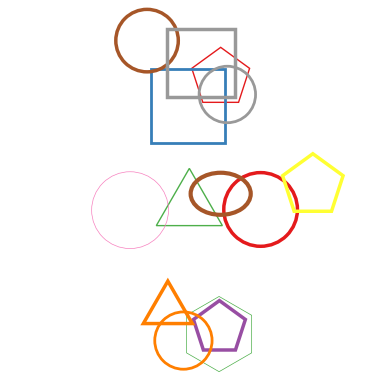[{"shape": "circle", "thickness": 2.5, "radius": 0.48, "center": [0.677, 0.456]}, {"shape": "pentagon", "thickness": 1, "radius": 0.39, "center": [0.573, 0.798]}, {"shape": "square", "thickness": 2, "radius": 0.48, "center": [0.488, 0.725]}, {"shape": "triangle", "thickness": 1, "radius": 0.5, "center": [0.492, 0.464]}, {"shape": "hexagon", "thickness": 0.5, "radius": 0.49, "center": [0.569, 0.132]}, {"shape": "pentagon", "thickness": 2.5, "radius": 0.35, "center": [0.57, 0.148]}, {"shape": "circle", "thickness": 2, "radius": 0.37, "center": [0.476, 0.115]}, {"shape": "triangle", "thickness": 2.5, "radius": 0.37, "center": [0.436, 0.196]}, {"shape": "pentagon", "thickness": 2.5, "radius": 0.41, "center": [0.813, 0.518]}, {"shape": "circle", "thickness": 2.5, "radius": 0.41, "center": [0.382, 0.895]}, {"shape": "oval", "thickness": 3, "radius": 0.39, "center": [0.573, 0.497]}, {"shape": "circle", "thickness": 0.5, "radius": 0.5, "center": [0.338, 0.454]}, {"shape": "square", "thickness": 2.5, "radius": 0.44, "center": [0.522, 0.836]}, {"shape": "circle", "thickness": 2, "radius": 0.37, "center": [0.59, 0.755]}]